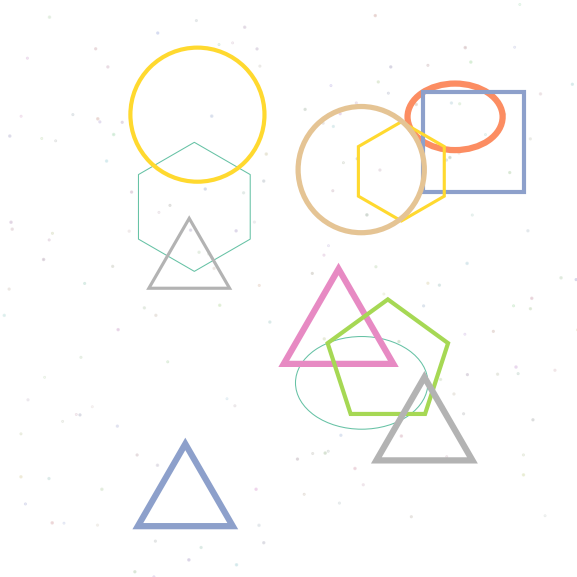[{"shape": "oval", "thickness": 0.5, "radius": 0.57, "center": [0.626, 0.336]}, {"shape": "hexagon", "thickness": 0.5, "radius": 0.56, "center": [0.337, 0.641]}, {"shape": "oval", "thickness": 3, "radius": 0.41, "center": [0.788, 0.797]}, {"shape": "triangle", "thickness": 3, "radius": 0.47, "center": [0.321, 0.135]}, {"shape": "square", "thickness": 2, "radius": 0.44, "center": [0.82, 0.753]}, {"shape": "triangle", "thickness": 3, "radius": 0.55, "center": [0.586, 0.424]}, {"shape": "pentagon", "thickness": 2, "radius": 0.55, "center": [0.672, 0.371]}, {"shape": "hexagon", "thickness": 1.5, "radius": 0.43, "center": [0.695, 0.702]}, {"shape": "circle", "thickness": 2, "radius": 0.58, "center": [0.342, 0.801]}, {"shape": "circle", "thickness": 2.5, "radius": 0.55, "center": [0.625, 0.705]}, {"shape": "triangle", "thickness": 3, "radius": 0.48, "center": [0.735, 0.25]}, {"shape": "triangle", "thickness": 1.5, "radius": 0.4, "center": [0.328, 0.54]}]